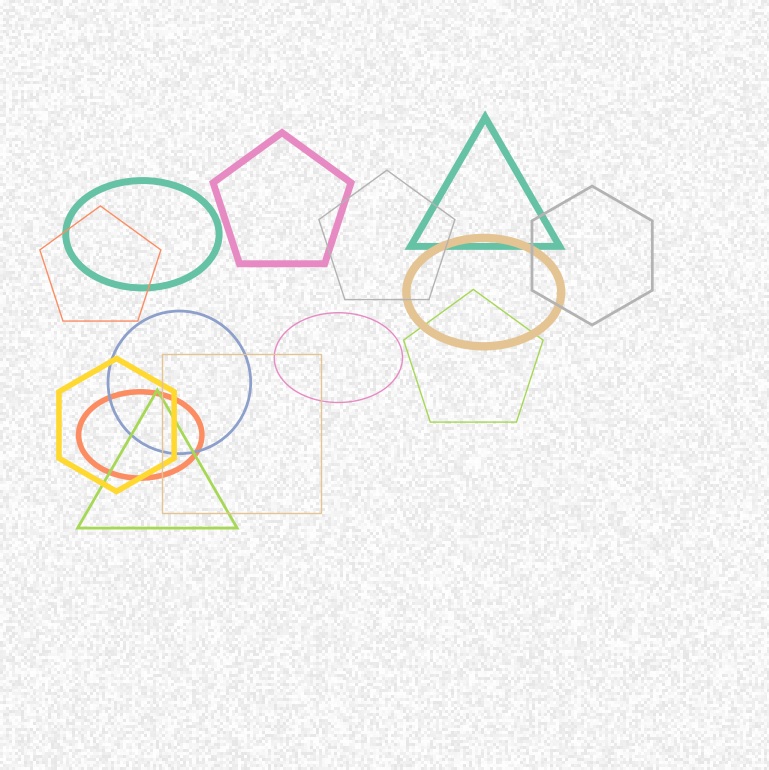[{"shape": "oval", "thickness": 2.5, "radius": 0.5, "center": [0.185, 0.696]}, {"shape": "triangle", "thickness": 2.5, "radius": 0.56, "center": [0.63, 0.736]}, {"shape": "oval", "thickness": 2, "radius": 0.4, "center": [0.182, 0.435]}, {"shape": "pentagon", "thickness": 0.5, "radius": 0.41, "center": [0.13, 0.65]}, {"shape": "circle", "thickness": 1, "radius": 0.46, "center": [0.233, 0.503]}, {"shape": "oval", "thickness": 0.5, "radius": 0.42, "center": [0.439, 0.536]}, {"shape": "pentagon", "thickness": 2.5, "radius": 0.47, "center": [0.366, 0.734]}, {"shape": "triangle", "thickness": 1, "radius": 0.6, "center": [0.204, 0.374]}, {"shape": "pentagon", "thickness": 0.5, "radius": 0.48, "center": [0.615, 0.529]}, {"shape": "hexagon", "thickness": 2, "radius": 0.43, "center": [0.151, 0.448]}, {"shape": "oval", "thickness": 3, "radius": 0.5, "center": [0.628, 0.621]}, {"shape": "square", "thickness": 0.5, "radius": 0.52, "center": [0.314, 0.438]}, {"shape": "hexagon", "thickness": 1, "radius": 0.45, "center": [0.769, 0.668]}, {"shape": "pentagon", "thickness": 0.5, "radius": 0.46, "center": [0.502, 0.686]}]